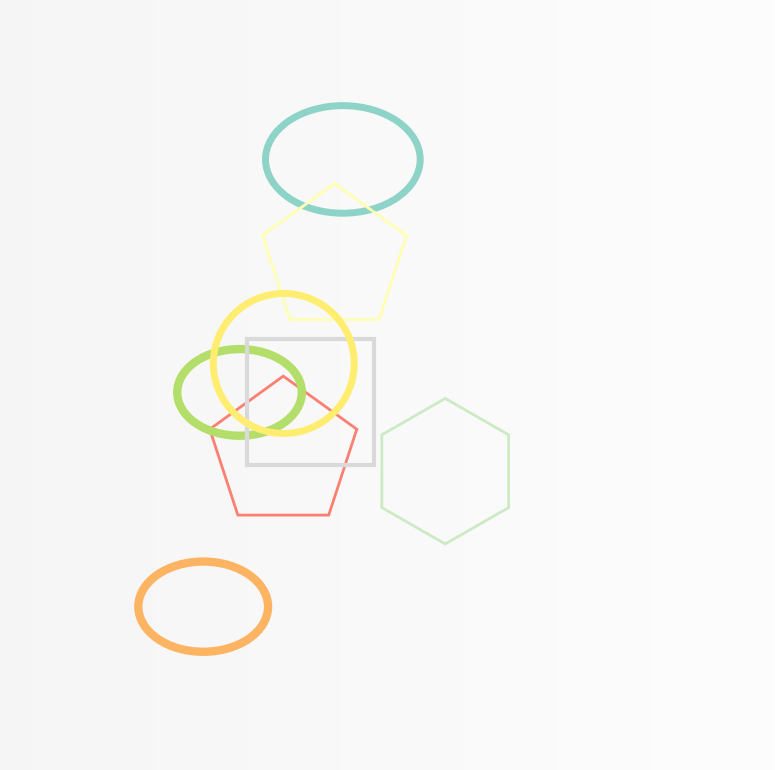[{"shape": "oval", "thickness": 2.5, "radius": 0.5, "center": [0.442, 0.793]}, {"shape": "pentagon", "thickness": 1, "radius": 0.49, "center": [0.432, 0.664]}, {"shape": "pentagon", "thickness": 1, "radius": 0.5, "center": [0.366, 0.412]}, {"shape": "oval", "thickness": 3, "radius": 0.42, "center": [0.262, 0.212]}, {"shape": "oval", "thickness": 3, "radius": 0.4, "center": [0.309, 0.49]}, {"shape": "square", "thickness": 1.5, "radius": 0.41, "center": [0.401, 0.478]}, {"shape": "hexagon", "thickness": 1, "radius": 0.47, "center": [0.575, 0.388]}, {"shape": "circle", "thickness": 2.5, "radius": 0.45, "center": [0.366, 0.528]}]